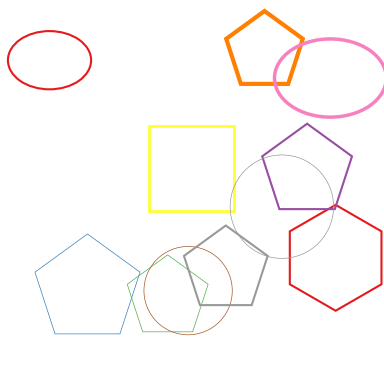[{"shape": "oval", "thickness": 1.5, "radius": 0.54, "center": [0.129, 0.844]}, {"shape": "hexagon", "thickness": 1.5, "radius": 0.69, "center": [0.872, 0.33]}, {"shape": "pentagon", "thickness": 0.5, "radius": 0.72, "center": [0.227, 0.249]}, {"shape": "pentagon", "thickness": 0.5, "radius": 0.55, "center": [0.436, 0.227]}, {"shape": "pentagon", "thickness": 1.5, "radius": 0.61, "center": [0.798, 0.556]}, {"shape": "pentagon", "thickness": 3, "radius": 0.52, "center": [0.687, 0.867]}, {"shape": "square", "thickness": 2, "radius": 0.55, "center": [0.498, 0.562]}, {"shape": "circle", "thickness": 0.5, "radius": 0.57, "center": [0.489, 0.245]}, {"shape": "oval", "thickness": 2.5, "radius": 0.73, "center": [0.858, 0.797]}, {"shape": "circle", "thickness": 0.5, "radius": 0.67, "center": [0.732, 0.463]}, {"shape": "pentagon", "thickness": 1.5, "radius": 0.57, "center": [0.587, 0.3]}]